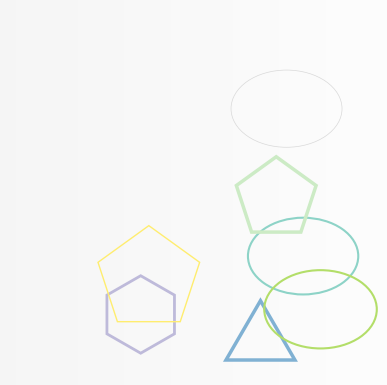[{"shape": "oval", "thickness": 1.5, "radius": 0.71, "center": [0.782, 0.335]}, {"shape": "hexagon", "thickness": 2, "radius": 0.5, "center": [0.363, 0.183]}, {"shape": "triangle", "thickness": 2.5, "radius": 0.51, "center": [0.672, 0.116]}, {"shape": "oval", "thickness": 1.5, "radius": 0.73, "center": [0.827, 0.197]}, {"shape": "oval", "thickness": 0.5, "radius": 0.72, "center": [0.739, 0.718]}, {"shape": "pentagon", "thickness": 2.5, "radius": 0.54, "center": [0.713, 0.485]}, {"shape": "pentagon", "thickness": 1, "radius": 0.69, "center": [0.384, 0.276]}]